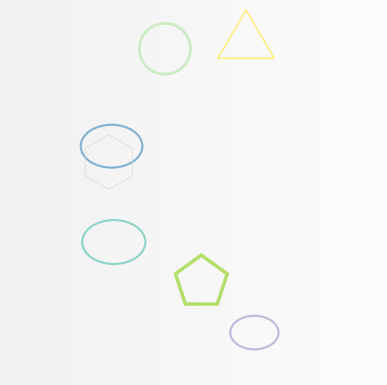[{"shape": "oval", "thickness": 1.5, "radius": 0.41, "center": [0.294, 0.371]}, {"shape": "oval", "thickness": 1.5, "radius": 0.31, "center": [0.657, 0.136]}, {"shape": "oval", "thickness": 1.5, "radius": 0.4, "center": [0.288, 0.62]}, {"shape": "pentagon", "thickness": 2.5, "radius": 0.35, "center": [0.52, 0.267]}, {"shape": "hexagon", "thickness": 0.5, "radius": 0.35, "center": [0.281, 0.579]}, {"shape": "circle", "thickness": 2, "radius": 0.33, "center": [0.425, 0.873]}, {"shape": "triangle", "thickness": 1, "radius": 0.42, "center": [0.635, 0.89]}]